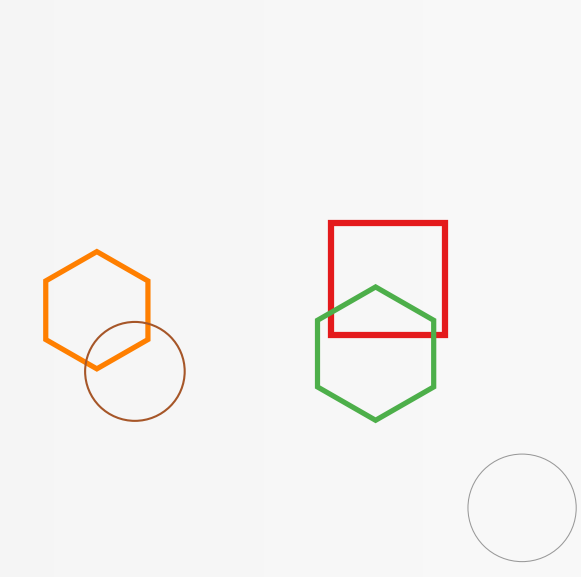[{"shape": "square", "thickness": 3, "radius": 0.49, "center": [0.668, 0.516]}, {"shape": "hexagon", "thickness": 2.5, "radius": 0.58, "center": [0.646, 0.387]}, {"shape": "hexagon", "thickness": 2.5, "radius": 0.51, "center": [0.167, 0.462]}, {"shape": "circle", "thickness": 1, "radius": 0.43, "center": [0.232, 0.356]}, {"shape": "circle", "thickness": 0.5, "radius": 0.47, "center": [0.898, 0.12]}]